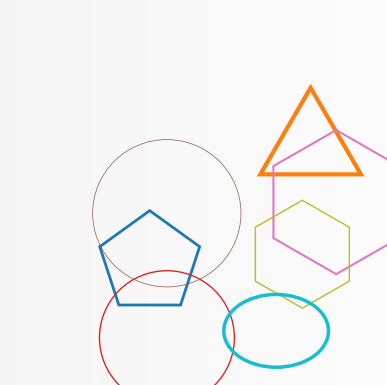[{"shape": "pentagon", "thickness": 2, "radius": 0.68, "center": [0.386, 0.317]}, {"shape": "triangle", "thickness": 3, "radius": 0.75, "center": [0.802, 0.622]}, {"shape": "circle", "thickness": 1, "radius": 0.87, "center": [0.431, 0.123]}, {"shape": "circle", "thickness": 0.5, "radius": 0.96, "center": [0.43, 0.446]}, {"shape": "hexagon", "thickness": 1.5, "radius": 0.94, "center": [0.868, 0.475]}, {"shape": "hexagon", "thickness": 1, "radius": 0.7, "center": [0.78, 0.34]}, {"shape": "oval", "thickness": 2.5, "radius": 0.68, "center": [0.713, 0.141]}]